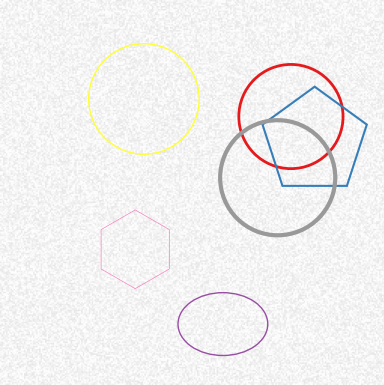[{"shape": "circle", "thickness": 2, "radius": 0.68, "center": [0.756, 0.697]}, {"shape": "pentagon", "thickness": 1.5, "radius": 0.71, "center": [0.817, 0.632]}, {"shape": "oval", "thickness": 1, "radius": 0.58, "center": [0.579, 0.158]}, {"shape": "circle", "thickness": 1, "radius": 0.72, "center": [0.374, 0.743]}, {"shape": "hexagon", "thickness": 0.5, "radius": 0.51, "center": [0.351, 0.352]}, {"shape": "circle", "thickness": 3, "radius": 0.75, "center": [0.721, 0.538]}]